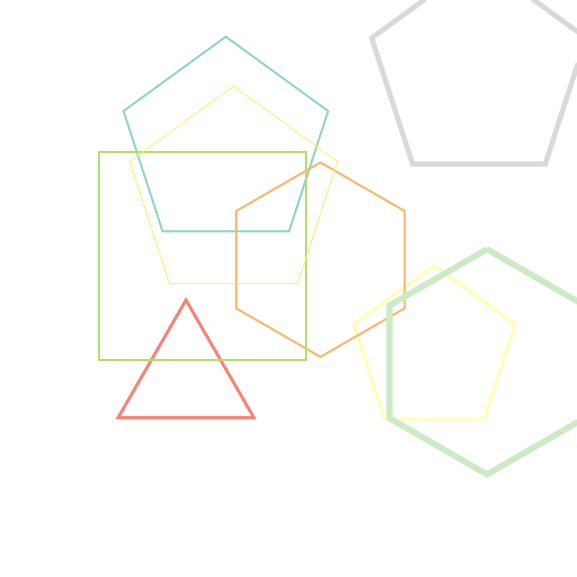[{"shape": "pentagon", "thickness": 1, "radius": 0.93, "center": [0.391, 0.749]}, {"shape": "pentagon", "thickness": 1.5, "radius": 0.73, "center": [0.752, 0.392]}, {"shape": "triangle", "thickness": 1.5, "radius": 0.68, "center": [0.322, 0.344]}, {"shape": "hexagon", "thickness": 1, "radius": 0.84, "center": [0.555, 0.55]}, {"shape": "square", "thickness": 1, "radius": 0.9, "center": [0.35, 0.556]}, {"shape": "pentagon", "thickness": 2.5, "radius": 0.98, "center": [0.829, 0.873]}, {"shape": "hexagon", "thickness": 3, "radius": 0.98, "center": [0.843, 0.373]}, {"shape": "pentagon", "thickness": 0.5, "radius": 0.95, "center": [0.404, 0.661]}]